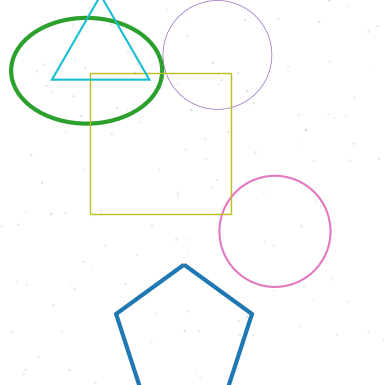[{"shape": "pentagon", "thickness": 3, "radius": 0.93, "center": [0.478, 0.127]}, {"shape": "oval", "thickness": 3, "radius": 0.98, "center": [0.225, 0.816]}, {"shape": "circle", "thickness": 0.5, "radius": 0.71, "center": [0.565, 0.857]}, {"shape": "circle", "thickness": 1.5, "radius": 0.72, "center": [0.714, 0.399]}, {"shape": "square", "thickness": 1, "radius": 0.92, "center": [0.417, 0.627]}, {"shape": "triangle", "thickness": 1.5, "radius": 0.73, "center": [0.261, 0.866]}]